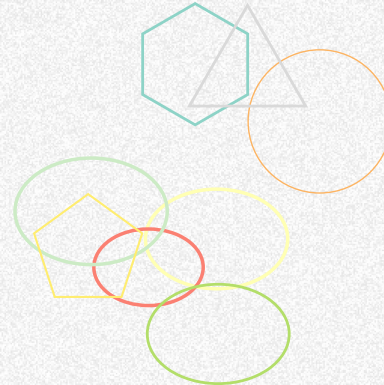[{"shape": "hexagon", "thickness": 2, "radius": 0.79, "center": [0.507, 0.833]}, {"shape": "oval", "thickness": 2.5, "radius": 0.92, "center": [0.563, 0.379]}, {"shape": "oval", "thickness": 2.5, "radius": 0.71, "center": [0.386, 0.306]}, {"shape": "circle", "thickness": 1, "radius": 0.93, "center": [0.83, 0.685]}, {"shape": "oval", "thickness": 2, "radius": 0.92, "center": [0.567, 0.133]}, {"shape": "triangle", "thickness": 2, "radius": 0.87, "center": [0.643, 0.812]}, {"shape": "oval", "thickness": 2.5, "radius": 0.99, "center": [0.237, 0.451]}, {"shape": "pentagon", "thickness": 1.5, "radius": 0.74, "center": [0.229, 0.348]}]